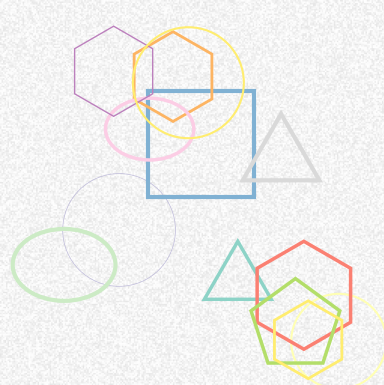[{"shape": "triangle", "thickness": 2.5, "radius": 0.5, "center": [0.618, 0.273]}, {"shape": "circle", "thickness": 1.5, "radius": 0.62, "center": [0.88, 0.113]}, {"shape": "circle", "thickness": 0.5, "radius": 0.73, "center": [0.309, 0.403]}, {"shape": "hexagon", "thickness": 2.5, "radius": 0.7, "center": [0.789, 0.233]}, {"shape": "square", "thickness": 3, "radius": 0.69, "center": [0.522, 0.626]}, {"shape": "hexagon", "thickness": 2, "radius": 0.58, "center": [0.449, 0.801]}, {"shape": "pentagon", "thickness": 2.5, "radius": 0.61, "center": [0.767, 0.155]}, {"shape": "oval", "thickness": 2.5, "radius": 0.57, "center": [0.389, 0.665]}, {"shape": "triangle", "thickness": 3, "radius": 0.58, "center": [0.73, 0.589]}, {"shape": "hexagon", "thickness": 1, "radius": 0.59, "center": [0.295, 0.815]}, {"shape": "oval", "thickness": 3, "radius": 0.67, "center": [0.166, 0.312]}, {"shape": "hexagon", "thickness": 2, "radius": 0.51, "center": [0.8, 0.118]}, {"shape": "circle", "thickness": 1.5, "radius": 0.72, "center": [0.489, 0.785]}]